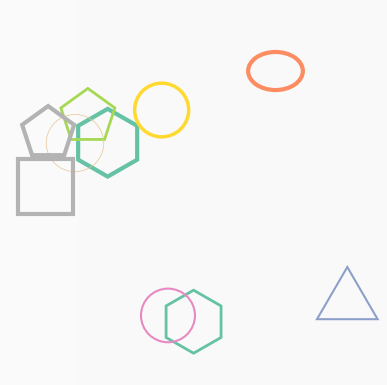[{"shape": "hexagon", "thickness": 2, "radius": 0.41, "center": [0.5, 0.164]}, {"shape": "hexagon", "thickness": 3, "radius": 0.44, "center": [0.278, 0.629]}, {"shape": "oval", "thickness": 3, "radius": 0.35, "center": [0.711, 0.816]}, {"shape": "triangle", "thickness": 1.5, "radius": 0.45, "center": [0.896, 0.216]}, {"shape": "circle", "thickness": 1.5, "radius": 0.35, "center": [0.434, 0.181]}, {"shape": "pentagon", "thickness": 2, "radius": 0.37, "center": [0.227, 0.697]}, {"shape": "circle", "thickness": 2.5, "radius": 0.35, "center": [0.417, 0.714]}, {"shape": "circle", "thickness": 0.5, "radius": 0.37, "center": [0.194, 0.628]}, {"shape": "square", "thickness": 3, "radius": 0.36, "center": [0.118, 0.515]}, {"shape": "pentagon", "thickness": 3, "radius": 0.35, "center": [0.124, 0.654]}]